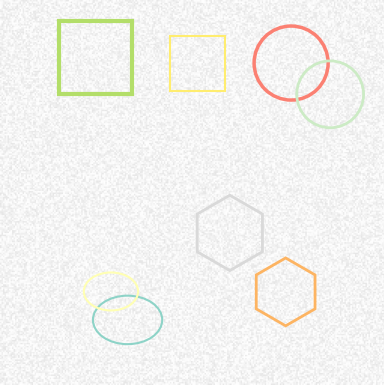[{"shape": "oval", "thickness": 1.5, "radius": 0.45, "center": [0.331, 0.169]}, {"shape": "oval", "thickness": 1.5, "radius": 0.35, "center": [0.288, 0.243]}, {"shape": "circle", "thickness": 2.5, "radius": 0.48, "center": [0.756, 0.836]}, {"shape": "hexagon", "thickness": 2, "radius": 0.44, "center": [0.742, 0.242]}, {"shape": "square", "thickness": 3, "radius": 0.48, "center": [0.248, 0.85]}, {"shape": "hexagon", "thickness": 2, "radius": 0.49, "center": [0.597, 0.395]}, {"shape": "circle", "thickness": 2, "radius": 0.43, "center": [0.858, 0.755]}, {"shape": "square", "thickness": 1.5, "radius": 0.36, "center": [0.513, 0.834]}]